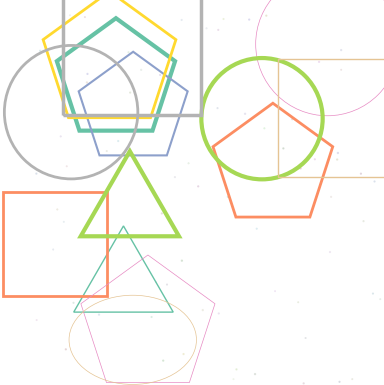[{"shape": "triangle", "thickness": 1, "radius": 0.75, "center": [0.321, 0.264]}, {"shape": "pentagon", "thickness": 3, "radius": 0.81, "center": [0.301, 0.791]}, {"shape": "square", "thickness": 2, "radius": 0.67, "center": [0.143, 0.367]}, {"shape": "pentagon", "thickness": 2, "radius": 0.82, "center": [0.709, 0.568]}, {"shape": "pentagon", "thickness": 1.5, "radius": 0.74, "center": [0.346, 0.717]}, {"shape": "circle", "thickness": 0.5, "radius": 0.93, "center": [0.85, 0.886]}, {"shape": "pentagon", "thickness": 0.5, "radius": 0.92, "center": [0.384, 0.154]}, {"shape": "circle", "thickness": 3, "radius": 0.79, "center": [0.681, 0.692]}, {"shape": "triangle", "thickness": 3, "radius": 0.74, "center": [0.337, 0.46]}, {"shape": "pentagon", "thickness": 2, "radius": 0.91, "center": [0.284, 0.841]}, {"shape": "square", "thickness": 1, "radius": 0.76, "center": [0.875, 0.694]}, {"shape": "oval", "thickness": 0.5, "radius": 0.83, "center": [0.345, 0.117]}, {"shape": "square", "thickness": 2.5, "radius": 0.89, "center": [0.342, 0.88]}, {"shape": "circle", "thickness": 2, "radius": 0.87, "center": [0.185, 0.709]}]